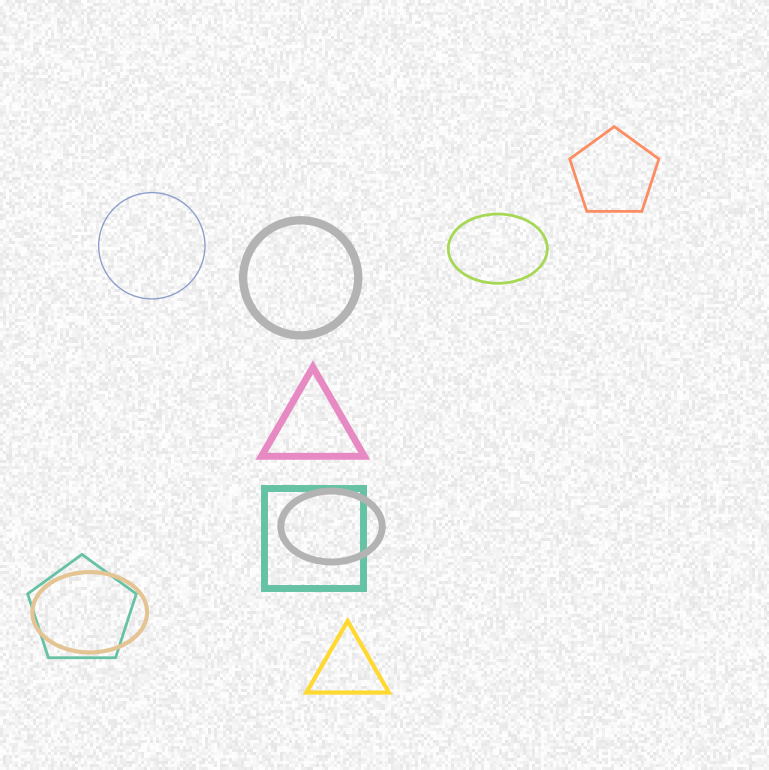[{"shape": "square", "thickness": 2.5, "radius": 0.32, "center": [0.408, 0.301]}, {"shape": "pentagon", "thickness": 1, "radius": 0.37, "center": [0.106, 0.206]}, {"shape": "pentagon", "thickness": 1, "radius": 0.3, "center": [0.798, 0.775]}, {"shape": "circle", "thickness": 0.5, "radius": 0.35, "center": [0.197, 0.681]}, {"shape": "triangle", "thickness": 2.5, "radius": 0.39, "center": [0.406, 0.446]}, {"shape": "oval", "thickness": 1, "radius": 0.32, "center": [0.646, 0.677]}, {"shape": "triangle", "thickness": 1.5, "radius": 0.31, "center": [0.451, 0.132]}, {"shape": "oval", "thickness": 1.5, "radius": 0.37, "center": [0.117, 0.205]}, {"shape": "oval", "thickness": 2.5, "radius": 0.33, "center": [0.431, 0.316]}, {"shape": "circle", "thickness": 3, "radius": 0.37, "center": [0.39, 0.639]}]